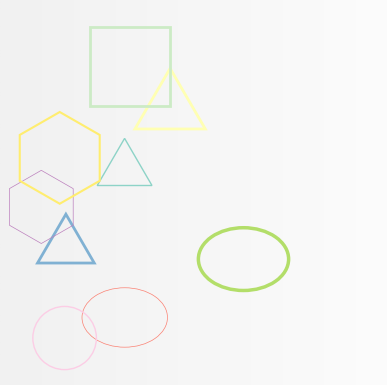[{"shape": "triangle", "thickness": 1, "radius": 0.41, "center": [0.322, 0.559]}, {"shape": "triangle", "thickness": 2, "radius": 0.52, "center": [0.439, 0.717]}, {"shape": "oval", "thickness": 0.5, "radius": 0.55, "center": [0.322, 0.175]}, {"shape": "triangle", "thickness": 2, "radius": 0.42, "center": [0.17, 0.359]}, {"shape": "oval", "thickness": 2.5, "radius": 0.58, "center": [0.628, 0.327]}, {"shape": "circle", "thickness": 1, "radius": 0.41, "center": [0.167, 0.122]}, {"shape": "hexagon", "thickness": 0.5, "radius": 0.48, "center": [0.107, 0.463]}, {"shape": "square", "thickness": 2, "radius": 0.51, "center": [0.335, 0.827]}, {"shape": "hexagon", "thickness": 1.5, "radius": 0.6, "center": [0.154, 0.59]}]